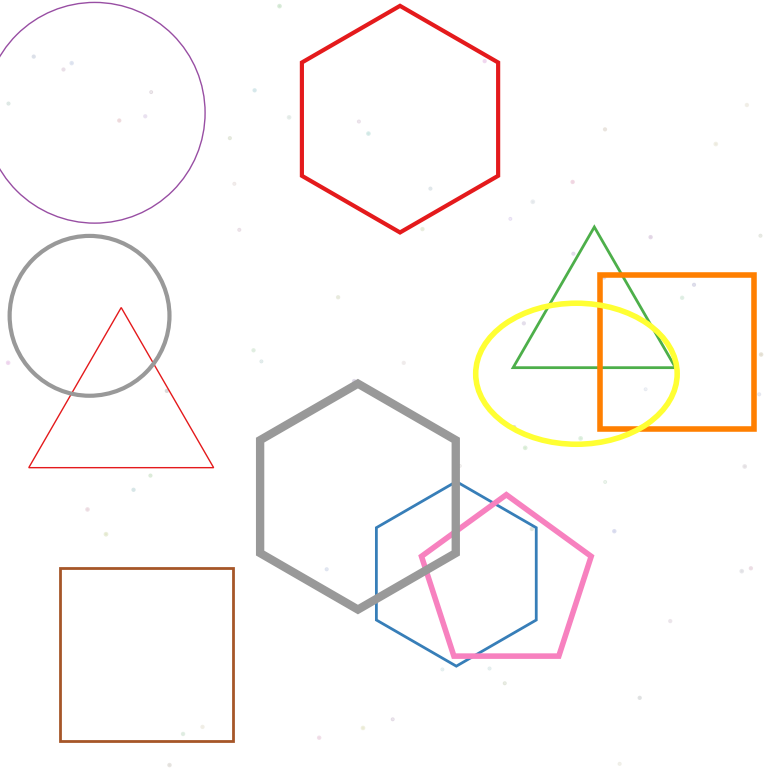[{"shape": "triangle", "thickness": 0.5, "radius": 0.69, "center": [0.157, 0.462]}, {"shape": "hexagon", "thickness": 1.5, "radius": 0.74, "center": [0.52, 0.845]}, {"shape": "hexagon", "thickness": 1, "radius": 0.6, "center": [0.593, 0.255]}, {"shape": "triangle", "thickness": 1, "radius": 0.61, "center": [0.772, 0.583]}, {"shape": "circle", "thickness": 0.5, "radius": 0.72, "center": [0.123, 0.854]}, {"shape": "square", "thickness": 2, "radius": 0.5, "center": [0.879, 0.543]}, {"shape": "oval", "thickness": 2, "radius": 0.65, "center": [0.749, 0.515]}, {"shape": "square", "thickness": 1, "radius": 0.56, "center": [0.19, 0.15]}, {"shape": "pentagon", "thickness": 2, "radius": 0.58, "center": [0.658, 0.242]}, {"shape": "hexagon", "thickness": 3, "radius": 0.73, "center": [0.465, 0.355]}, {"shape": "circle", "thickness": 1.5, "radius": 0.52, "center": [0.116, 0.59]}]